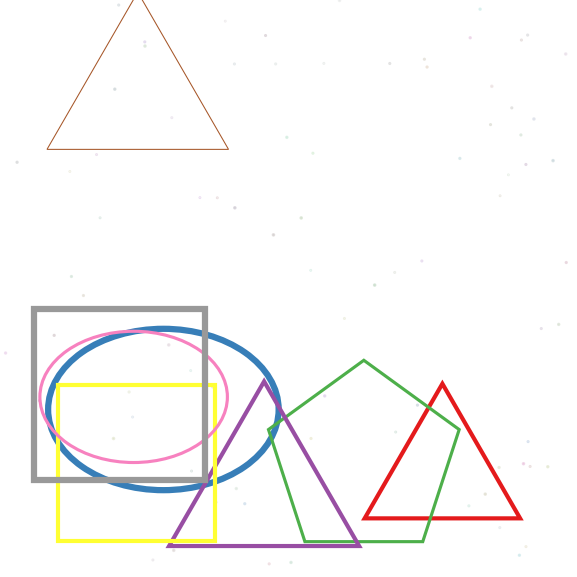[{"shape": "triangle", "thickness": 2, "radius": 0.78, "center": [0.766, 0.179]}, {"shape": "oval", "thickness": 3, "radius": 1.0, "center": [0.283, 0.29]}, {"shape": "pentagon", "thickness": 1.5, "radius": 0.87, "center": [0.63, 0.202]}, {"shape": "triangle", "thickness": 2, "radius": 0.95, "center": [0.457, 0.149]}, {"shape": "square", "thickness": 2, "radius": 0.68, "center": [0.236, 0.198]}, {"shape": "triangle", "thickness": 0.5, "radius": 0.91, "center": [0.239, 0.831]}, {"shape": "oval", "thickness": 1.5, "radius": 0.81, "center": [0.231, 0.312]}, {"shape": "square", "thickness": 3, "radius": 0.74, "center": [0.207, 0.316]}]